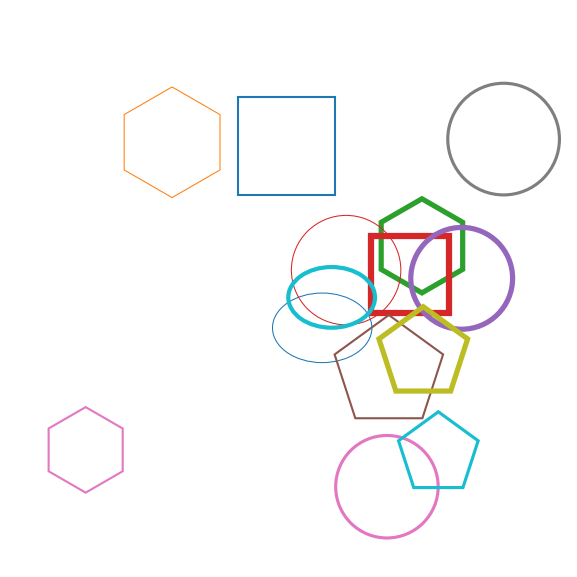[{"shape": "oval", "thickness": 0.5, "radius": 0.43, "center": [0.558, 0.431]}, {"shape": "square", "thickness": 1, "radius": 0.42, "center": [0.496, 0.747]}, {"shape": "hexagon", "thickness": 0.5, "radius": 0.48, "center": [0.298, 0.753]}, {"shape": "hexagon", "thickness": 2.5, "radius": 0.41, "center": [0.731, 0.573]}, {"shape": "circle", "thickness": 0.5, "radius": 0.47, "center": [0.599, 0.531]}, {"shape": "square", "thickness": 3, "radius": 0.34, "center": [0.71, 0.524]}, {"shape": "circle", "thickness": 2.5, "radius": 0.44, "center": [0.799, 0.517]}, {"shape": "pentagon", "thickness": 1, "radius": 0.49, "center": [0.673, 0.355]}, {"shape": "hexagon", "thickness": 1, "radius": 0.37, "center": [0.148, 0.22]}, {"shape": "circle", "thickness": 1.5, "radius": 0.44, "center": [0.67, 0.156]}, {"shape": "circle", "thickness": 1.5, "radius": 0.48, "center": [0.872, 0.758]}, {"shape": "pentagon", "thickness": 2.5, "radius": 0.4, "center": [0.733, 0.387]}, {"shape": "pentagon", "thickness": 1.5, "radius": 0.36, "center": [0.759, 0.214]}, {"shape": "oval", "thickness": 2, "radius": 0.38, "center": [0.574, 0.484]}]